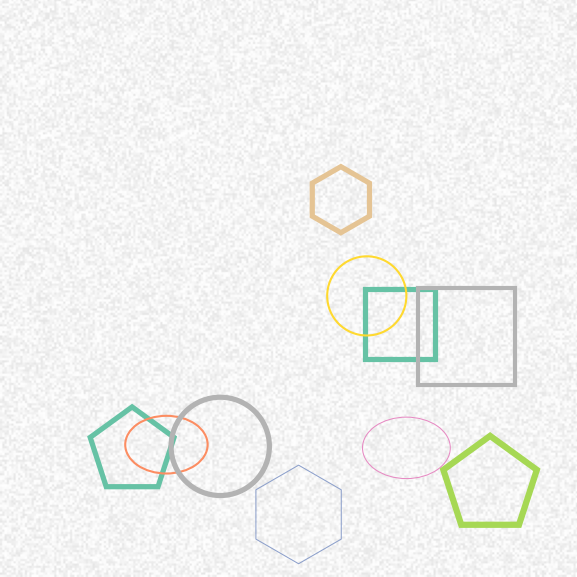[{"shape": "square", "thickness": 2.5, "radius": 0.3, "center": [0.693, 0.438]}, {"shape": "pentagon", "thickness": 2.5, "radius": 0.38, "center": [0.229, 0.218]}, {"shape": "oval", "thickness": 1, "radius": 0.36, "center": [0.288, 0.229]}, {"shape": "hexagon", "thickness": 0.5, "radius": 0.43, "center": [0.517, 0.108]}, {"shape": "oval", "thickness": 0.5, "radius": 0.38, "center": [0.704, 0.224]}, {"shape": "pentagon", "thickness": 3, "radius": 0.43, "center": [0.849, 0.159]}, {"shape": "circle", "thickness": 1, "radius": 0.34, "center": [0.635, 0.487]}, {"shape": "hexagon", "thickness": 2.5, "radius": 0.29, "center": [0.59, 0.653]}, {"shape": "circle", "thickness": 2.5, "radius": 0.43, "center": [0.381, 0.226]}, {"shape": "square", "thickness": 2, "radius": 0.42, "center": [0.808, 0.416]}]